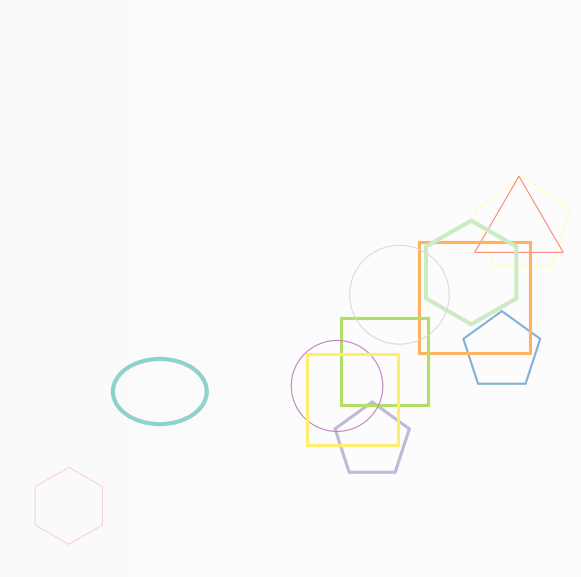[{"shape": "oval", "thickness": 2, "radius": 0.4, "center": [0.275, 0.321]}, {"shape": "pentagon", "thickness": 0.5, "radius": 0.43, "center": [0.899, 0.608]}, {"shape": "pentagon", "thickness": 1.5, "radius": 0.34, "center": [0.64, 0.236]}, {"shape": "triangle", "thickness": 0.5, "radius": 0.44, "center": [0.893, 0.606]}, {"shape": "pentagon", "thickness": 1, "radius": 0.35, "center": [0.863, 0.391]}, {"shape": "square", "thickness": 1.5, "radius": 0.48, "center": [0.816, 0.484]}, {"shape": "square", "thickness": 1.5, "radius": 0.38, "center": [0.662, 0.373]}, {"shape": "hexagon", "thickness": 0.5, "radius": 0.33, "center": [0.118, 0.123]}, {"shape": "circle", "thickness": 0.5, "radius": 0.43, "center": [0.687, 0.489]}, {"shape": "circle", "thickness": 0.5, "radius": 0.39, "center": [0.58, 0.331]}, {"shape": "hexagon", "thickness": 2, "radius": 0.45, "center": [0.811, 0.527]}, {"shape": "square", "thickness": 1.5, "radius": 0.39, "center": [0.607, 0.307]}]